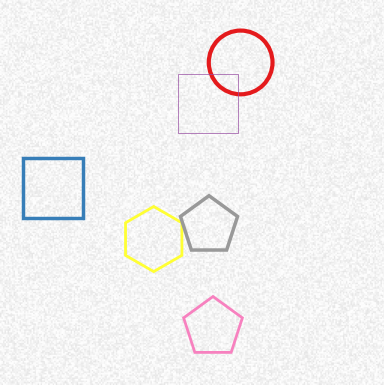[{"shape": "circle", "thickness": 3, "radius": 0.41, "center": [0.625, 0.838]}, {"shape": "square", "thickness": 2.5, "radius": 0.39, "center": [0.137, 0.512]}, {"shape": "square", "thickness": 0.5, "radius": 0.39, "center": [0.541, 0.731]}, {"shape": "hexagon", "thickness": 2, "radius": 0.42, "center": [0.399, 0.379]}, {"shape": "pentagon", "thickness": 2, "radius": 0.4, "center": [0.553, 0.15]}, {"shape": "pentagon", "thickness": 2.5, "radius": 0.39, "center": [0.543, 0.414]}]